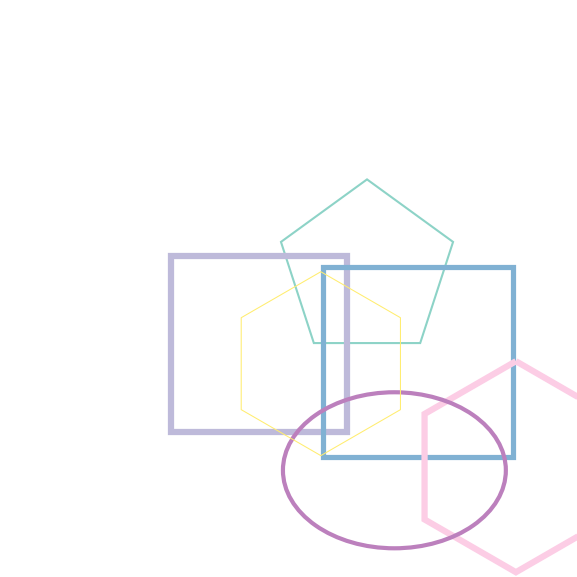[{"shape": "pentagon", "thickness": 1, "radius": 0.78, "center": [0.636, 0.532]}, {"shape": "square", "thickness": 3, "radius": 0.76, "center": [0.449, 0.403]}, {"shape": "square", "thickness": 2.5, "radius": 0.82, "center": [0.724, 0.373]}, {"shape": "hexagon", "thickness": 3, "radius": 0.91, "center": [0.893, 0.191]}, {"shape": "oval", "thickness": 2, "radius": 0.96, "center": [0.683, 0.185]}, {"shape": "hexagon", "thickness": 0.5, "radius": 0.8, "center": [0.556, 0.369]}]